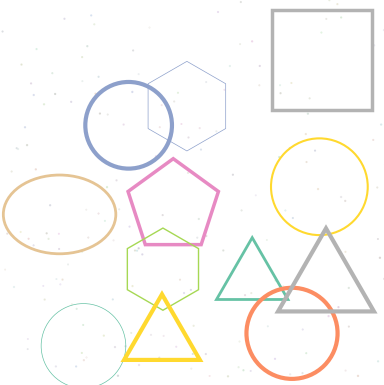[{"shape": "circle", "thickness": 0.5, "radius": 0.55, "center": [0.217, 0.102]}, {"shape": "triangle", "thickness": 2, "radius": 0.54, "center": [0.655, 0.276]}, {"shape": "circle", "thickness": 3, "radius": 0.59, "center": [0.758, 0.134]}, {"shape": "circle", "thickness": 3, "radius": 0.56, "center": [0.334, 0.675]}, {"shape": "hexagon", "thickness": 0.5, "radius": 0.58, "center": [0.485, 0.724]}, {"shape": "pentagon", "thickness": 2.5, "radius": 0.62, "center": [0.45, 0.464]}, {"shape": "hexagon", "thickness": 1, "radius": 0.53, "center": [0.423, 0.301]}, {"shape": "circle", "thickness": 1.5, "radius": 0.63, "center": [0.83, 0.515]}, {"shape": "triangle", "thickness": 3, "radius": 0.57, "center": [0.421, 0.122]}, {"shape": "oval", "thickness": 2, "radius": 0.73, "center": [0.155, 0.443]}, {"shape": "square", "thickness": 2.5, "radius": 0.65, "center": [0.837, 0.844]}, {"shape": "triangle", "thickness": 3, "radius": 0.72, "center": [0.847, 0.263]}]